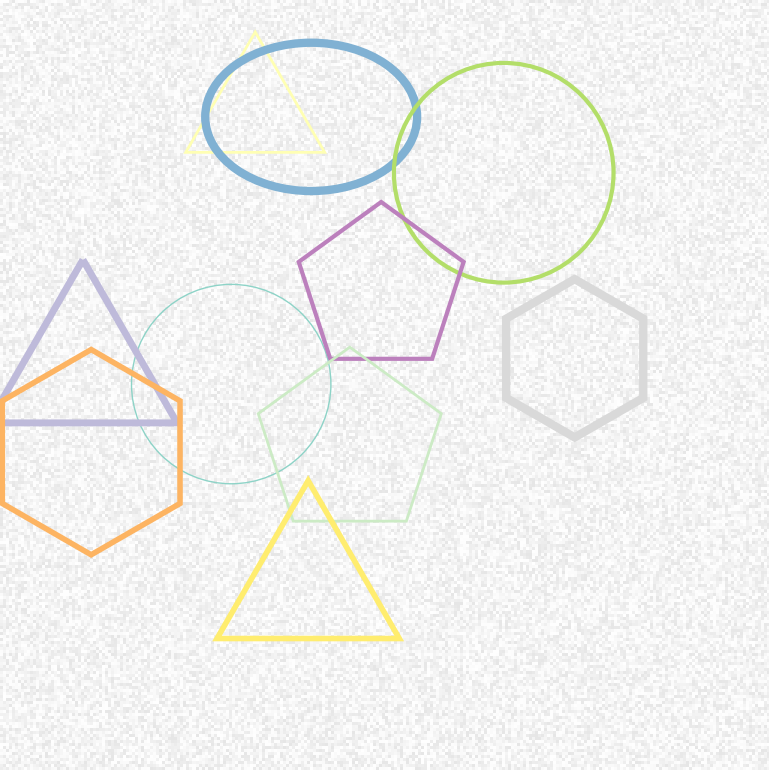[{"shape": "circle", "thickness": 0.5, "radius": 0.65, "center": [0.3, 0.501]}, {"shape": "triangle", "thickness": 1, "radius": 0.52, "center": [0.331, 0.854]}, {"shape": "triangle", "thickness": 2.5, "radius": 0.71, "center": [0.108, 0.521]}, {"shape": "oval", "thickness": 3, "radius": 0.69, "center": [0.404, 0.848]}, {"shape": "hexagon", "thickness": 2, "radius": 0.67, "center": [0.118, 0.413]}, {"shape": "circle", "thickness": 1.5, "radius": 0.71, "center": [0.654, 0.776]}, {"shape": "hexagon", "thickness": 3, "radius": 0.51, "center": [0.746, 0.535]}, {"shape": "pentagon", "thickness": 1.5, "radius": 0.56, "center": [0.495, 0.625]}, {"shape": "pentagon", "thickness": 1, "radius": 0.62, "center": [0.454, 0.424]}, {"shape": "triangle", "thickness": 2, "radius": 0.68, "center": [0.4, 0.239]}]